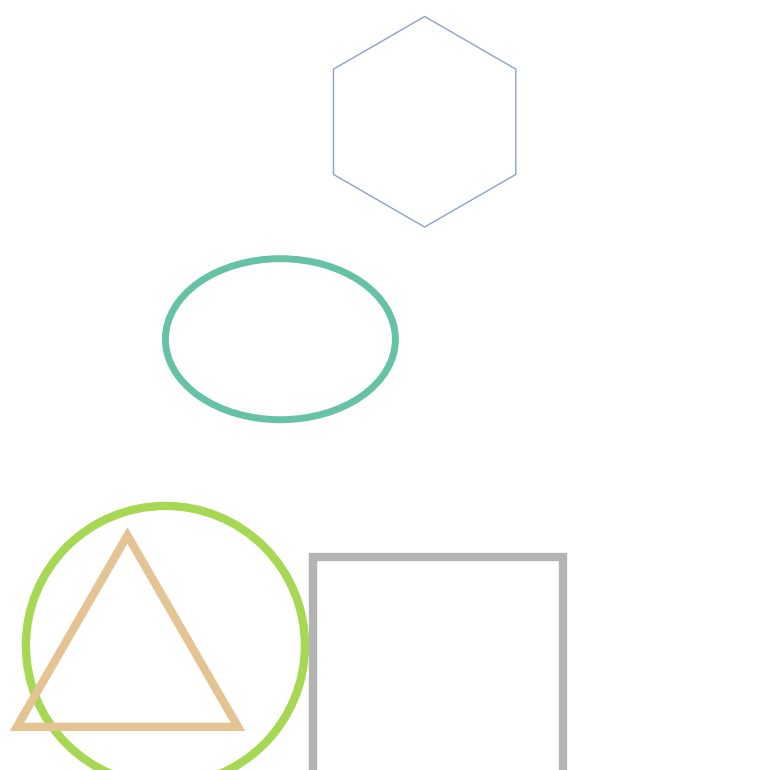[{"shape": "oval", "thickness": 2.5, "radius": 0.75, "center": [0.364, 0.559]}, {"shape": "hexagon", "thickness": 0.5, "radius": 0.68, "center": [0.551, 0.842]}, {"shape": "circle", "thickness": 3, "radius": 0.91, "center": [0.215, 0.162]}, {"shape": "triangle", "thickness": 3, "radius": 0.83, "center": [0.165, 0.139]}, {"shape": "square", "thickness": 3, "radius": 0.81, "center": [0.568, 0.114]}]